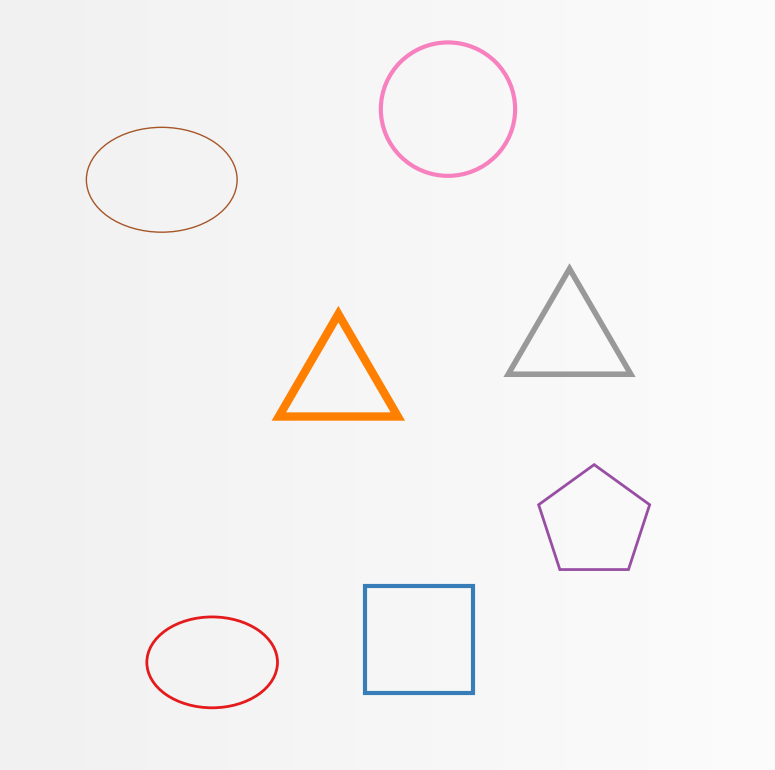[{"shape": "oval", "thickness": 1, "radius": 0.42, "center": [0.274, 0.14]}, {"shape": "square", "thickness": 1.5, "radius": 0.35, "center": [0.541, 0.17]}, {"shape": "pentagon", "thickness": 1, "radius": 0.38, "center": [0.767, 0.321]}, {"shape": "triangle", "thickness": 3, "radius": 0.44, "center": [0.437, 0.503]}, {"shape": "oval", "thickness": 0.5, "radius": 0.49, "center": [0.209, 0.767]}, {"shape": "circle", "thickness": 1.5, "radius": 0.43, "center": [0.578, 0.858]}, {"shape": "triangle", "thickness": 2, "radius": 0.46, "center": [0.735, 0.56]}]